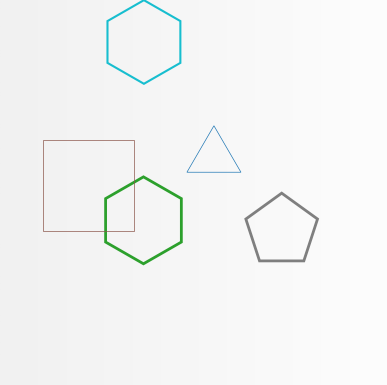[{"shape": "triangle", "thickness": 0.5, "radius": 0.4, "center": [0.552, 0.593]}, {"shape": "hexagon", "thickness": 2, "radius": 0.56, "center": [0.37, 0.428]}, {"shape": "square", "thickness": 0.5, "radius": 0.59, "center": [0.227, 0.518]}, {"shape": "pentagon", "thickness": 2, "radius": 0.49, "center": [0.727, 0.401]}, {"shape": "hexagon", "thickness": 1.5, "radius": 0.54, "center": [0.371, 0.891]}]